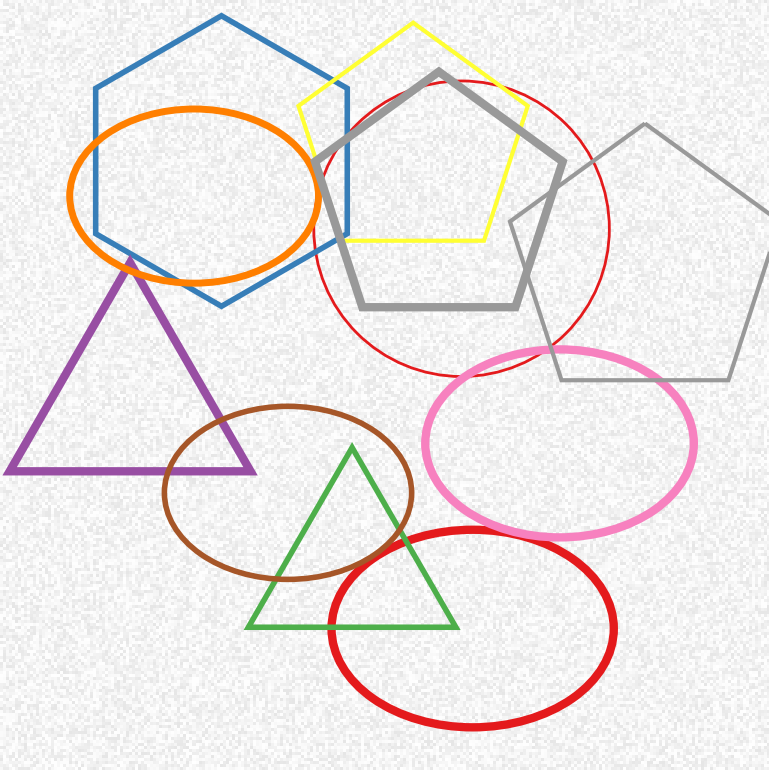[{"shape": "circle", "thickness": 1, "radius": 0.96, "center": [0.599, 0.703]}, {"shape": "oval", "thickness": 3, "radius": 0.92, "center": [0.614, 0.184]}, {"shape": "hexagon", "thickness": 2, "radius": 0.94, "center": [0.288, 0.791]}, {"shape": "triangle", "thickness": 2, "radius": 0.78, "center": [0.457, 0.263]}, {"shape": "triangle", "thickness": 3, "radius": 0.9, "center": [0.169, 0.478]}, {"shape": "oval", "thickness": 2.5, "radius": 0.81, "center": [0.252, 0.745]}, {"shape": "pentagon", "thickness": 1.5, "radius": 0.78, "center": [0.537, 0.814]}, {"shape": "oval", "thickness": 2, "radius": 0.8, "center": [0.374, 0.36]}, {"shape": "oval", "thickness": 3, "radius": 0.87, "center": [0.727, 0.424]}, {"shape": "pentagon", "thickness": 1.5, "radius": 0.92, "center": [0.838, 0.655]}, {"shape": "pentagon", "thickness": 3, "radius": 0.85, "center": [0.57, 0.738]}]